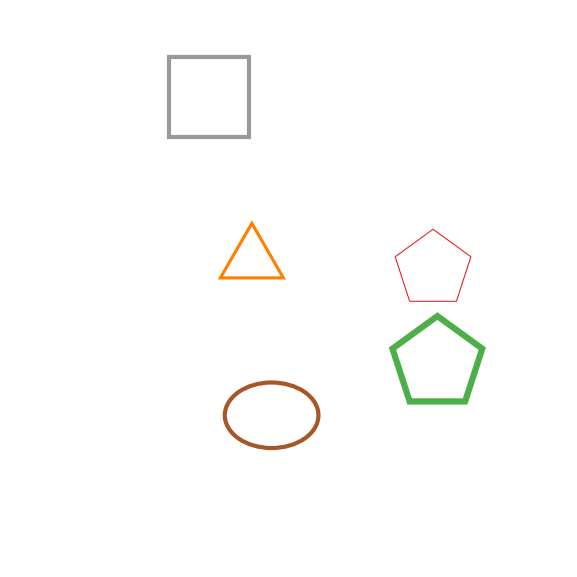[{"shape": "pentagon", "thickness": 0.5, "radius": 0.34, "center": [0.75, 0.533]}, {"shape": "pentagon", "thickness": 3, "radius": 0.41, "center": [0.757, 0.37]}, {"shape": "triangle", "thickness": 1.5, "radius": 0.31, "center": [0.436, 0.549]}, {"shape": "oval", "thickness": 2, "radius": 0.41, "center": [0.47, 0.28]}, {"shape": "square", "thickness": 2, "radius": 0.35, "center": [0.361, 0.831]}]